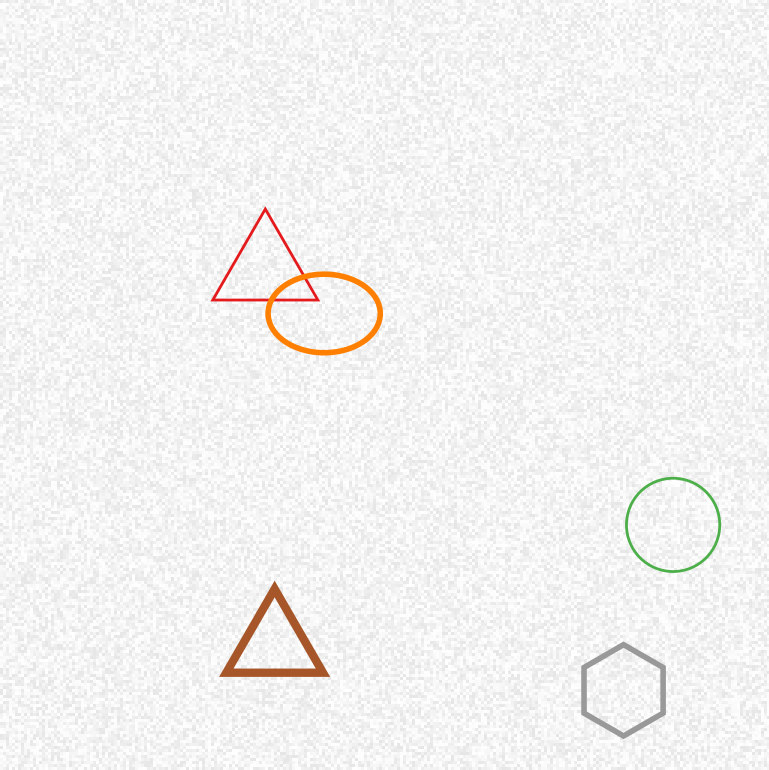[{"shape": "triangle", "thickness": 1, "radius": 0.39, "center": [0.345, 0.65]}, {"shape": "circle", "thickness": 1, "radius": 0.3, "center": [0.874, 0.318]}, {"shape": "oval", "thickness": 2, "radius": 0.36, "center": [0.421, 0.593]}, {"shape": "triangle", "thickness": 3, "radius": 0.36, "center": [0.357, 0.163]}, {"shape": "hexagon", "thickness": 2, "radius": 0.3, "center": [0.81, 0.103]}]